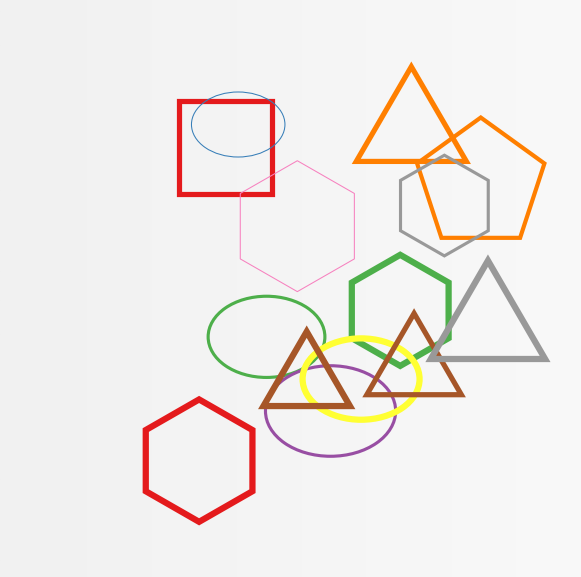[{"shape": "square", "thickness": 2.5, "radius": 0.4, "center": [0.388, 0.743]}, {"shape": "hexagon", "thickness": 3, "radius": 0.53, "center": [0.343, 0.202]}, {"shape": "oval", "thickness": 0.5, "radius": 0.4, "center": [0.41, 0.784]}, {"shape": "oval", "thickness": 1.5, "radius": 0.5, "center": [0.459, 0.416]}, {"shape": "hexagon", "thickness": 3, "radius": 0.48, "center": [0.689, 0.462]}, {"shape": "oval", "thickness": 1.5, "radius": 0.56, "center": [0.569, 0.287]}, {"shape": "triangle", "thickness": 2.5, "radius": 0.55, "center": [0.708, 0.774]}, {"shape": "pentagon", "thickness": 2, "radius": 0.58, "center": [0.827, 0.68]}, {"shape": "oval", "thickness": 3, "radius": 0.5, "center": [0.621, 0.343]}, {"shape": "triangle", "thickness": 2.5, "radius": 0.47, "center": [0.712, 0.363]}, {"shape": "triangle", "thickness": 3, "radius": 0.43, "center": [0.528, 0.339]}, {"shape": "hexagon", "thickness": 0.5, "radius": 0.57, "center": [0.512, 0.607]}, {"shape": "triangle", "thickness": 3, "radius": 0.57, "center": [0.839, 0.434]}, {"shape": "hexagon", "thickness": 1.5, "radius": 0.44, "center": [0.765, 0.643]}]